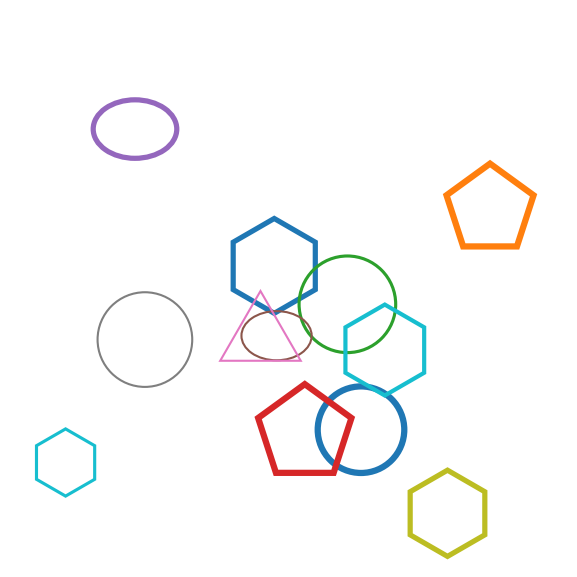[{"shape": "circle", "thickness": 3, "radius": 0.37, "center": [0.625, 0.255]}, {"shape": "hexagon", "thickness": 2.5, "radius": 0.41, "center": [0.475, 0.539]}, {"shape": "pentagon", "thickness": 3, "radius": 0.4, "center": [0.849, 0.637]}, {"shape": "circle", "thickness": 1.5, "radius": 0.42, "center": [0.602, 0.472]}, {"shape": "pentagon", "thickness": 3, "radius": 0.42, "center": [0.528, 0.249]}, {"shape": "oval", "thickness": 2.5, "radius": 0.36, "center": [0.234, 0.776]}, {"shape": "oval", "thickness": 1, "radius": 0.3, "center": [0.479, 0.418]}, {"shape": "triangle", "thickness": 1, "radius": 0.4, "center": [0.451, 0.415]}, {"shape": "circle", "thickness": 1, "radius": 0.41, "center": [0.251, 0.411]}, {"shape": "hexagon", "thickness": 2.5, "radius": 0.37, "center": [0.775, 0.11]}, {"shape": "hexagon", "thickness": 1.5, "radius": 0.29, "center": [0.114, 0.198]}, {"shape": "hexagon", "thickness": 2, "radius": 0.39, "center": [0.666, 0.393]}]